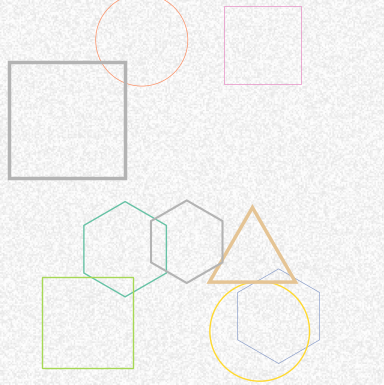[{"shape": "hexagon", "thickness": 1, "radius": 0.62, "center": [0.325, 0.353]}, {"shape": "circle", "thickness": 0.5, "radius": 0.6, "center": [0.368, 0.896]}, {"shape": "hexagon", "thickness": 0.5, "radius": 0.61, "center": [0.724, 0.179]}, {"shape": "square", "thickness": 0.5, "radius": 0.5, "center": [0.682, 0.884]}, {"shape": "square", "thickness": 1, "radius": 0.59, "center": [0.227, 0.163]}, {"shape": "circle", "thickness": 1, "radius": 0.65, "center": [0.675, 0.139]}, {"shape": "triangle", "thickness": 2.5, "radius": 0.65, "center": [0.656, 0.332]}, {"shape": "square", "thickness": 2.5, "radius": 0.75, "center": [0.174, 0.688]}, {"shape": "hexagon", "thickness": 1.5, "radius": 0.54, "center": [0.485, 0.372]}]